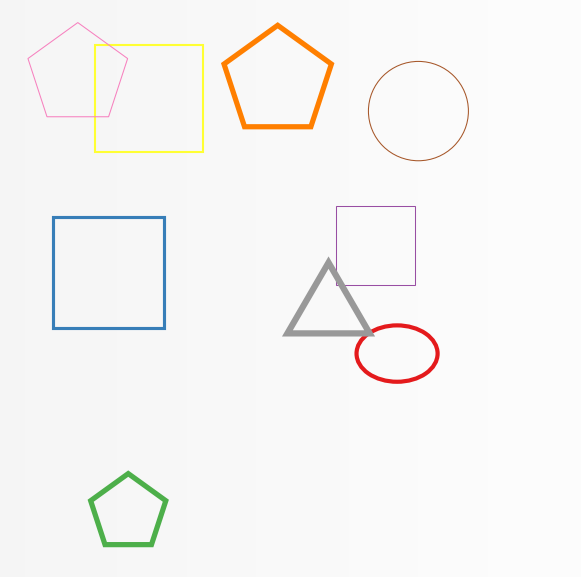[{"shape": "oval", "thickness": 2, "radius": 0.35, "center": [0.683, 0.387]}, {"shape": "square", "thickness": 1.5, "radius": 0.48, "center": [0.187, 0.527]}, {"shape": "pentagon", "thickness": 2.5, "radius": 0.34, "center": [0.221, 0.111]}, {"shape": "square", "thickness": 0.5, "radius": 0.34, "center": [0.646, 0.574]}, {"shape": "pentagon", "thickness": 2.5, "radius": 0.49, "center": [0.478, 0.858]}, {"shape": "square", "thickness": 1, "radius": 0.46, "center": [0.256, 0.828]}, {"shape": "circle", "thickness": 0.5, "radius": 0.43, "center": [0.72, 0.807]}, {"shape": "pentagon", "thickness": 0.5, "radius": 0.45, "center": [0.134, 0.87]}, {"shape": "triangle", "thickness": 3, "radius": 0.41, "center": [0.565, 0.463]}]